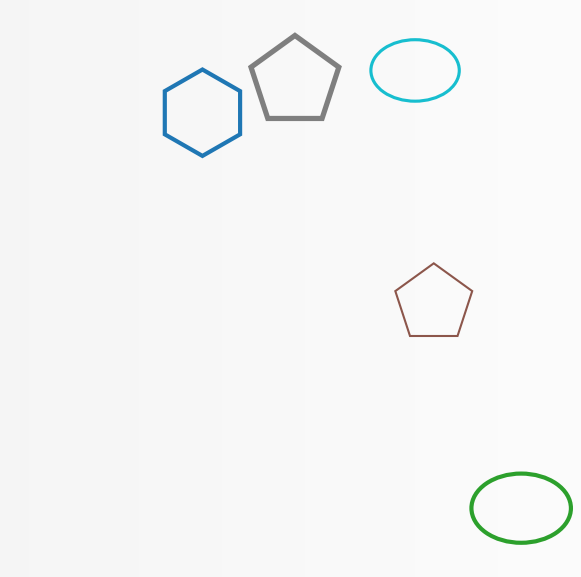[{"shape": "hexagon", "thickness": 2, "radius": 0.37, "center": [0.348, 0.804]}, {"shape": "oval", "thickness": 2, "radius": 0.43, "center": [0.897, 0.119]}, {"shape": "pentagon", "thickness": 1, "radius": 0.35, "center": [0.746, 0.474]}, {"shape": "pentagon", "thickness": 2.5, "radius": 0.4, "center": [0.507, 0.858]}, {"shape": "oval", "thickness": 1.5, "radius": 0.38, "center": [0.714, 0.877]}]